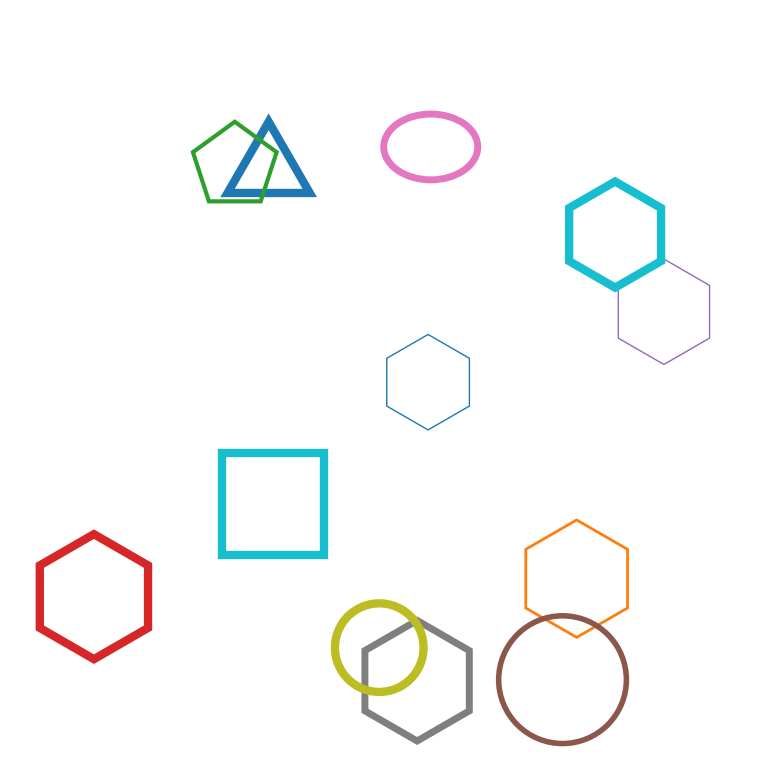[{"shape": "hexagon", "thickness": 0.5, "radius": 0.31, "center": [0.556, 0.504]}, {"shape": "triangle", "thickness": 3, "radius": 0.31, "center": [0.349, 0.78]}, {"shape": "hexagon", "thickness": 1, "radius": 0.38, "center": [0.749, 0.248]}, {"shape": "pentagon", "thickness": 1.5, "radius": 0.29, "center": [0.305, 0.785]}, {"shape": "hexagon", "thickness": 3, "radius": 0.41, "center": [0.122, 0.225]}, {"shape": "hexagon", "thickness": 0.5, "radius": 0.34, "center": [0.862, 0.595]}, {"shape": "circle", "thickness": 2, "radius": 0.41, "center": [0.731, 0.117]}, {"shape": "oval", "thickness": 2.5, "radius": 0.31, "center": [0.559, 0.809]}, {"shape": "hexagon", "thickness": 2.5, "radius": 0.39, "center": [0.542, 0.116]}, {"shape": "circle", "thickness": 3, "radius": 0.29, "center": [0.493, 0.159]}, {"shape": "square", "thickness": 3, "radius": 0.33, "center": [0.354, 0.345]}, {"shape": "hexagon", "thickness": 3, "radius": 0.34, "center": [0.799, 0.695]}]